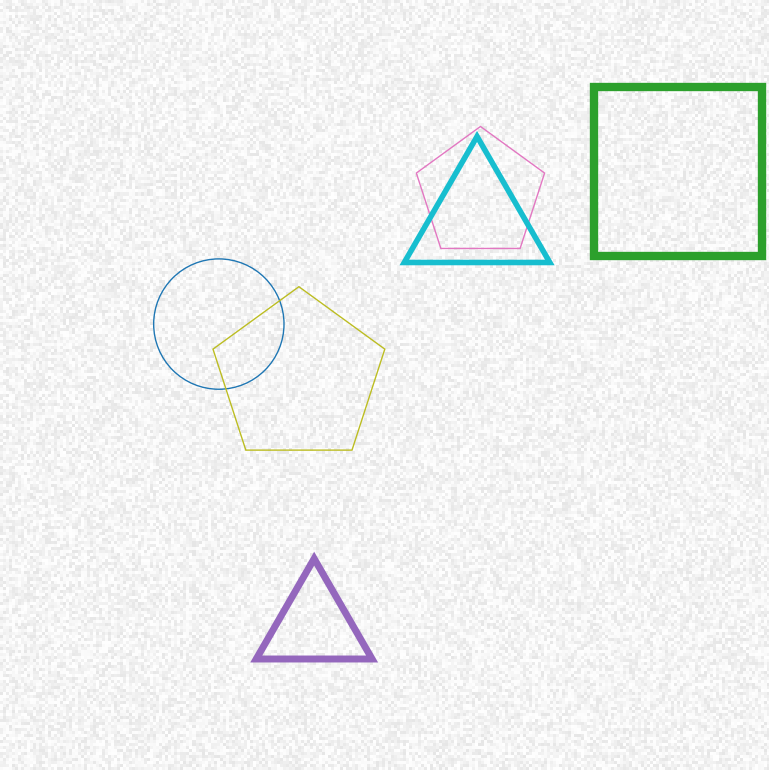[{"shape": "circle", "thickness": 0.5, "radius": 0.42, "center": [0.284, 0.579]}, {"shape": "square", "thickness": 3, "radius": 0.55, "center": [0.881, 0.777]}, {"shape": "triangle", "thickness": 2.5, "radius": 0.43, "center": [0.408, 0.188]}, {"shape": "pentagon", "thickness": 0.5, "radius": 0.44, "center": [0.624, 0.748]}, {"shape": "pentagon", "thickness": 0.5, "radius": 0.59, "center": [0.388, 0.51]}, {"shape": "triangle", "thickness": 2, "radius": 0.55, "center": [0.62, 0.714]}]